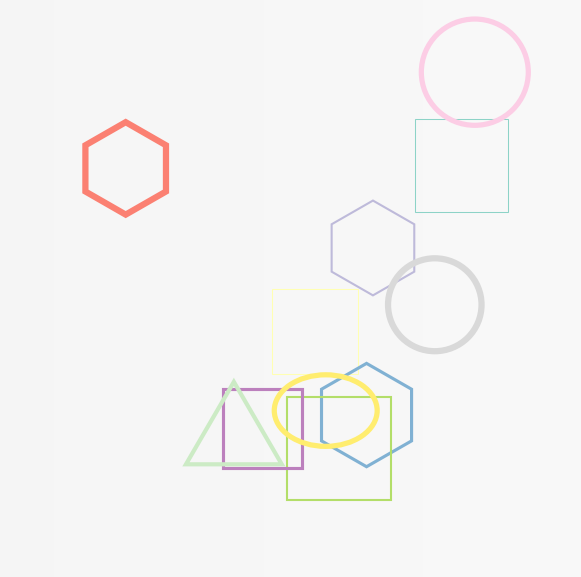[{"shape": "square", "thickness": 0.5, "radius": 0.4, "center": [0.795, 0.712]}, {"shape": "square", "thickness": 0.5, "radius": 0.37, "center": [0.542, 0.426]}, {"shape": "hexagon", "thickness": 1, "radius": 0.41, "center": [0.642, 0.57]}, {"shape": "hexagon", "thickness": 3, "radius": 0.4, "center": [0.216, 0.708]}, {"shape": "hexagon", "thickness": 1.5, "radius": 0.45, "center": [0.631, 0.28]}, {"shape": "square", "thickness": 1, "radius": 0.45, "center": [0.584, 0.223]}, {"shape": "circle", "thickness": 2.5, "radius": 0.46, "center": [0.817, 0.874]}, {"shape": "circle", "thickness": 3, "radius": 0.4, "center": [0.748, 0.471]}, {"shape": "square", "thickness": 1.5, "radius": 0.34, "center": [0.451, 0.257]}, {"shape": "triangle", "thickness": 2, "radius": 0.48, "center": [0.402, 0.243]}, {"shape": "oval", "thickness": 2.5, "radius": 0.44, "center": [0.56, 0.288]}]